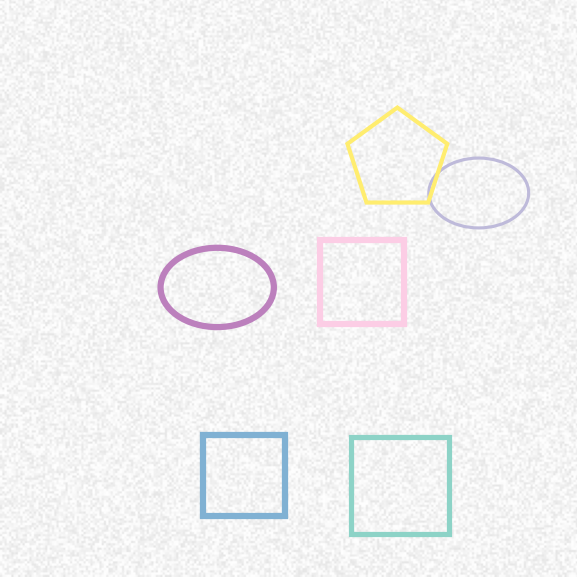[{"shape": "square", "thickness": 2.5, "radius": 0.42, "center": [0.693, 0.158]}, {"shape": "oval", "thickness": 1.5, "radius": 0.43, "center": [0.829, 0.665]}, {"shape": "square", "thickness": 3, "radius": 0.35, "center": [0.422, 0.176]}, {"shape": "square", "thickness": 3, "radius": 0.36, "center": [0.627, 0.511]}, {"shape": "oval", "thickness": 3, "radius": 0.49, "center": [0.376, 0.501]}, {"shape": "pentagon", "thickness": 2, "radius": 0.45, "center": [0.688, 0.722]}]